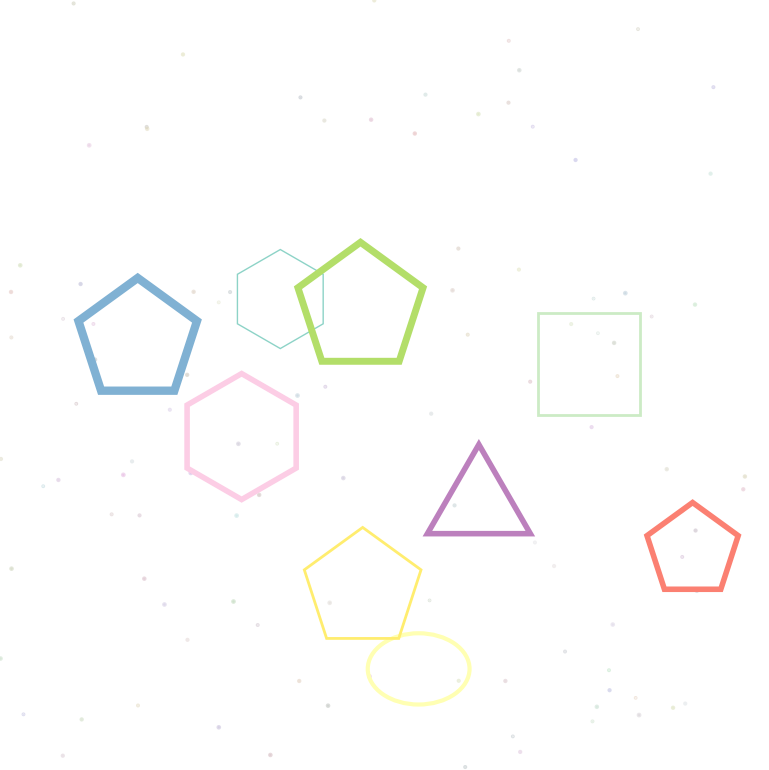[{"shape": "hexagon", "thickness": 0.5, "radius": 0.32, "center": [0.364, 0.612]}, {"shape": "oval", "thickness": 1.5, "radius": 0.33, "center": [0.544, 0.131]}, {"shape": "pentagon", "thickness": 2, "radius": 0.31, "center": [0.899, 0.285]}, {"shape": "pentagon", "thickness": 3, "radius": 0.4, "center": [0.179, 0.558]}, {"shape": "pentagon", "thickness": 2.5, "radius": 0.43, "center": [0.468, 0.6]}, {"shape": "hexagon", "thickness": 2, "radius": 0.41, "center": [0.314, 0.433]}, {"shape": "triangle", "thickness": 2, "radius": 0.39, "center": [0.622, 0.346]}, {"shape": "square", "thickness": 1, "radius": 0.33, "center": [0.765, 0.527]}, {"shape": "pentagon", "thickness": 1, "radius": 0.4, "center": [0.471, 0.235]}]